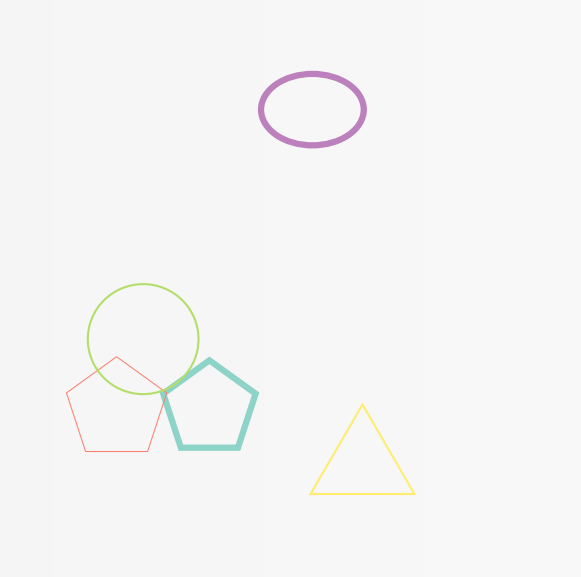[{"shape": "pentagon", "thickness": 3, "radius": 0.42, "center": [0.36, 0.292]}, {"shape": "pentagon", "thickness": 0.5, "radius": 0.45, "center": [0.201, 0.291]}, {"shape": "circle", "thickness": 1, "radius": 0.48, "center": [0.246, 0.412]}, {"shape": "oval", "thickness": 3, "radius": 0.44, "center": [0.537, 0.809]}, {"shape": "triangle", "thickness": 1, "radius": 0.52, "center": [0.624, 0.195]}]